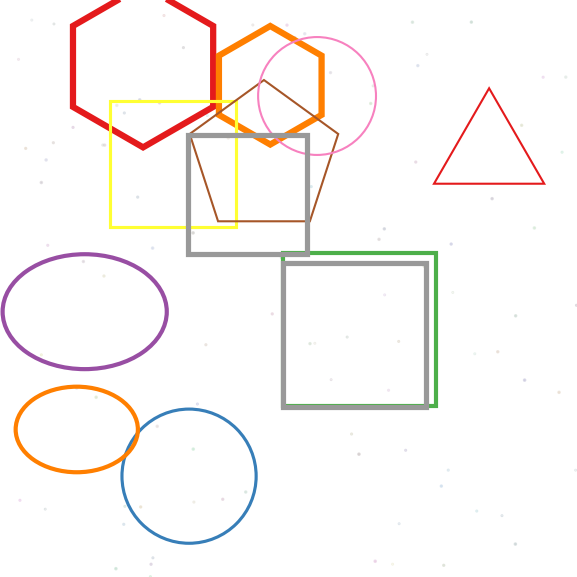[{"shape": "triangle", "thickness": 1, "radius": 0.55, "center": [0.847, 0.736]}, {"shape": "hexagon", "thickness": 3, "radius": 0.7, "center": [0.248, 0.884]}, {"shape": "circle", "thickness": 1.5, "radius": 0.58, "center": [0.327, 0.175]}, {"shape": "square", "thickness": 2, "radius": 0.66, "center": [0.622, 0.428]}, {"shape": "oval", "thickness": 2, "radius": 0.71, "center": [0.147, 0.459]}, {"shape": "oval", "thickness": 2, "radius": 0.53, "center": [0.133, 0.255]}, {"shape": "hexagon", "thickness": 3, "radius": 0.51, "center": [0.468, 0.851]}, {"shape": "square", "thickness": 1.5, "radius": 0.54, "center": [0.299, 0.715]}, {"shape": "pentagon", "thickness": 1, "radius": 0.68, "center": [0.457, 0.725]}, {"shape": "circle", "thickness": 1, "radius": 0.51, "center": [0.549, 0.833]}, {"shape": "square", "thickness": 2.5, "radius": 0.52, "center": [0.429, 0.663]}, {"shape": "square", "thickness": 2.5, "radius": 0.62, "center": [0.614, 0.419]}]